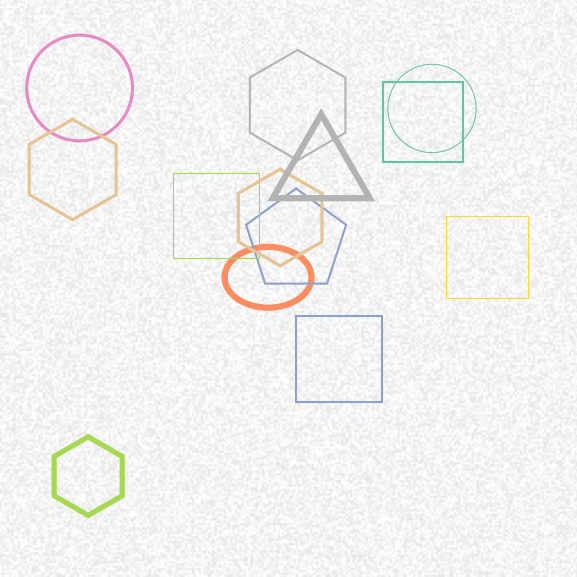[{"shape": "square", "thickness": 1, "radius": 0.34, "center": [0.733, 0.788]}, {"shape": "circle", "thickness": 0.5, "radius": 0.38, "center": [0.748, 0.811]}, {"shape": "oval", "thickness": 3, "radius": 0.38, "center": [0.464, 0.519]}, {"shape": "pentagon", "thickness": 1, "radius": 0.46, "center": [0.513, 0.582]}, {"shape": "square", "thickness": 1, "radius": 0.37, "center": [0.587, 0.377]}, {"shape": "circle", "thickness": 1.5, "radius": 0.46, "center": [0.138, 0.847]}, {"shape": "square", "thickness": 0.5, "radius": 0.37, "center": [0.374, 0.626]}, {"shape": "hexagon", "thickness": 2.5, "radius": 0.34, "center": [0.153, 0.175]}, {"shape": "square", "thickness": 0.5, "radius": 0.36, "center": [0.844, 0.554]}, {"shape": "hexagon", "thickness": 1.5, "radius": 0.42, "center": [0.485, 0.622]}, {"shape": "hexagon", "thickness": 1.5, "radius": 0.43, "center": [0.126, 0.706]}, {"shape": "hexagon", "thickness": 1, "radius": 0.48, "center": [0.515, 0.817]}, {"shape": "triangle", "thickness": 3, "radius": 0.48, "center": [0.556, 0.704]}]